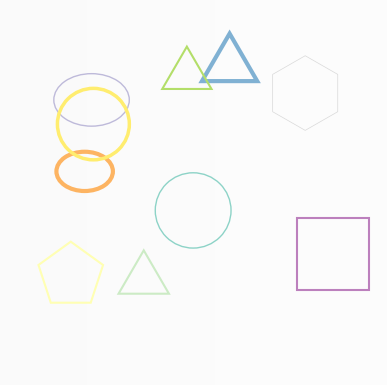[{"shape": "circle", "thickness": 1, "radius": 0.49, "center": [0.498, 0.453]}, {"shape": "pentagon", "thickness": 1.5, "radius": 0.44, "center": [0.183, 0.285]}, {"shape": "oval", "thickness": 1, "radius": 0.49, "center": [0.236, 0.74]}, {"shape": "triangle", "thickness": 3, "radius": 0.41, "center": [0.593, 0.83]}, {"shape": "oval", "thickness": 3, "radius": 0.36, "center": [0.218, 0.555]}, {"shape": "triangle", "thickness": 1.5, "radius": 0.37, "center": [0.482, 0.806]}, {"shape": "hexagon", "thickness": 0.5, "radius": 0.48, "center": [0.788, 0.758]}, {"shape": "square", "thickness": 1.5, "radius": 0.47, "center": [0.86, 0.34]}, {"shape": "triangle", "thickness": 1.5, "radius": 0.38, "center": [0.371, 0.275]}, {"shape": "circle", "thickness": 2.5, "radius": 0.46, "center": [0.241, 0.678]}]